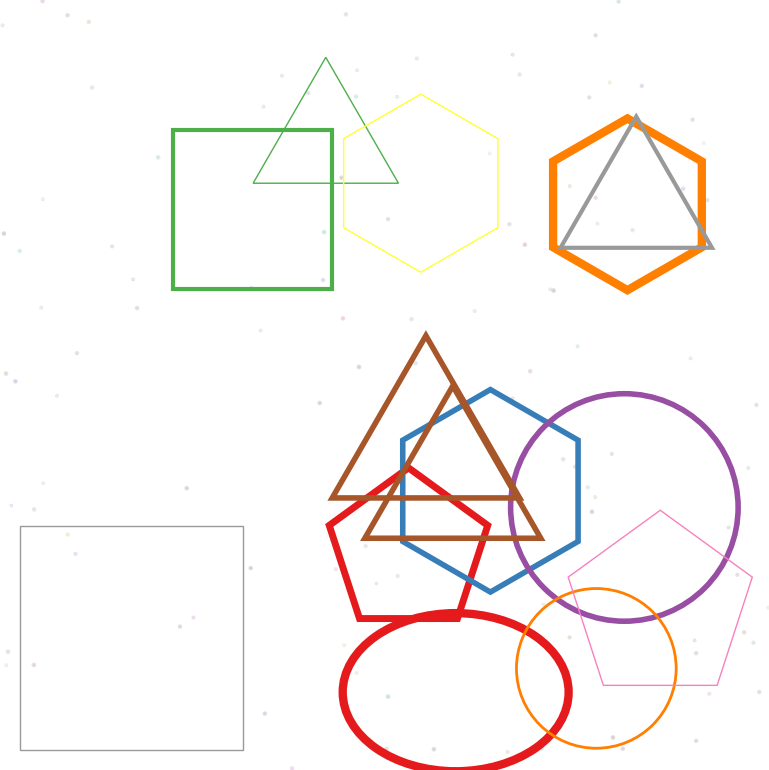[{"shape": "oval", "thickness": 3, "radius": 0.73, "center": [0.592, 0.101]}, {"shape": "pentagon", "thickness": 2.5, "radius": 0.54, "center": [0.531, 0.284]}, {"shape": "hexagon", "thickness": 2, "radius": 0.66, "center": [0.637, 0.363]}, {"shape": "triangle", "thickness": 0.5, "radius": 0.54, "center": [0.423, 0.817]}, {"shape": "square", "thickness": 1.5, "radius": 0.51, "center": [0.328, 0.728]}, {"shape": "circle", "thickness": 2, "radius": 0.74, "center": [0.811, 0.341]}, {"shape": "hexagon", "thickness": 3, "radius": 0.56, "center": [0.815, 0.735]}, {"shape": "circle", "thickness": 1, "radius": 0.52, "center": [0.774, 0.132]}, {"shape": "hexagon", "thickness": 0.5, "radius": 0.58, "center": [0.546, 0.762]}, {"shape": "triangle", "thickness": 2, "radius": 0.66, "center": [0.588, 0.367]}, {"shape": "triangle", "thickness": 2, "radius": 0.7, "center": [0.553, 0.424]}, {"shape": "pentagon", "thickness": 0.5, "radius": 0.63, "center": [0.857, 0.212]}, {"shape": "square", "thickness": 0.5, "radius": 0.73, "center": [0.171, 0.172]}, {"shape": "triangle", "thickness": 1.5, "radius": 0.57, "center": [0.826, 0.735]}]